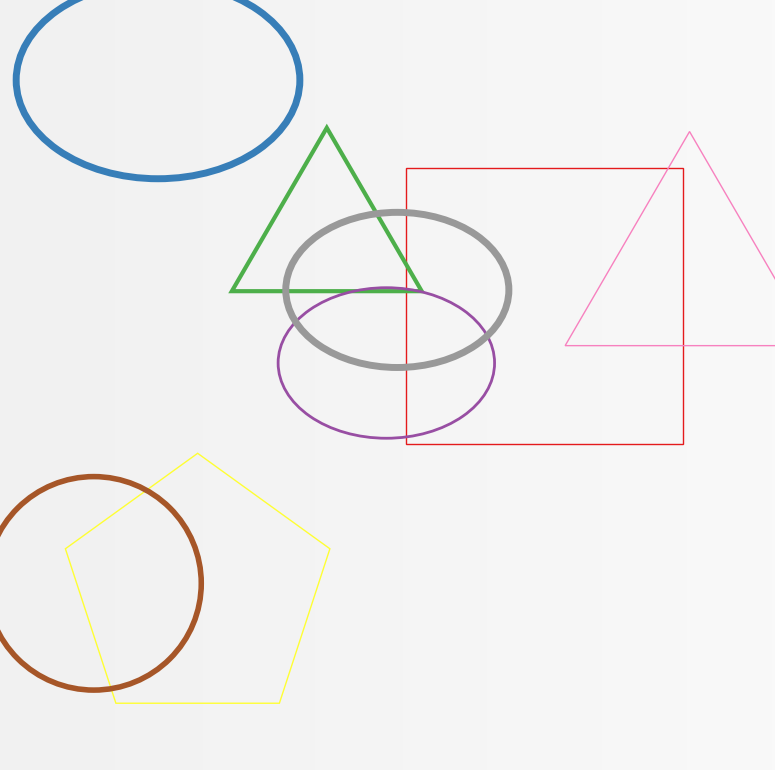[{"shape": "square", "thickness": 0.5, "radius": 0.89, "center": [0.703, 0.603]}, {"shape": "oval", "thickness": 2.5, "radius": 0.92, "center": [0.204, 0.896]}, {"shape": "triangle", "thickness": 1.5, "radius": 0.71, "center": [0.422, 0.693]}, {"shape": "oval", "thickness": 1, "radius": 0.7, "center": [0.499, 0.529]}, {"shape": "pentagon", "thickness": 0.5, "radius": 0.9, "center": [0.255, 0.232]}, {"shape": "circle", "thickness": 2, "radius": 0.69, "center": [0.121, 0.242]}, {"shape": "triangle", "thickness": 0.5, "radius": 0.93, "center": [0.89, 0.644]}, {"shape": "oval", "thickness": 2.5, "radius": 0.72, "center": [0.513, 0.623]}]